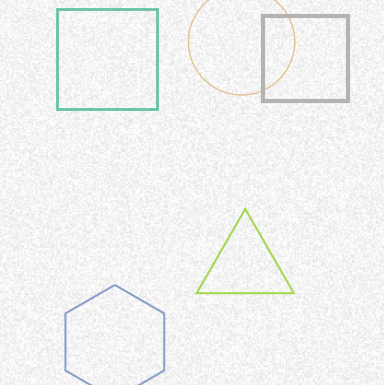[{"shape": "square", "thickness": 2, "radius": 0.65, "center": [0.278, 0.846]}, {"shape": "hexagon", "thickness": 1.5, "radius": 0.74, "center": [0.298, 0.112]}, {"shape": "triangle", "thickness": 1.5, "radius": 0.73, "center": [0.637, 0.311]}, {"shape": "circle", "thickness": 1, "radius": 0.69, "center": [0.627, 0.891]}, {"shape": "square", "thickness": 3, "radius": 0.55, "center": [0.793, 0.848]}]